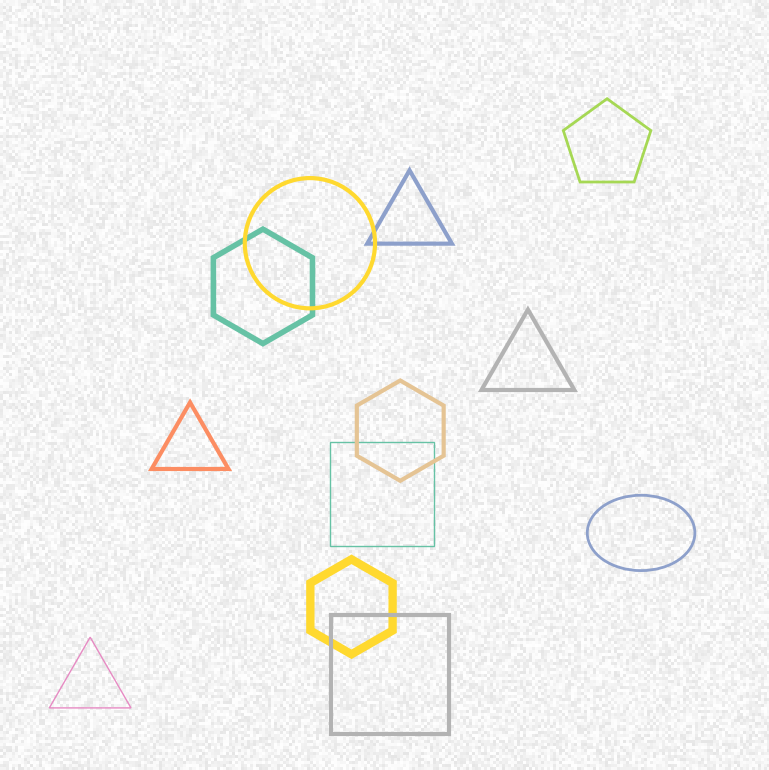[{"shape": "hexagon", "thickness": 2, "radius": 0.37, "center": [0.341, 0.628]}, {"shape": "square", "thickness": 0.5, "radius": 0.34, "center": [0.496, 0.358]}, {"shape": "triangle", "thickness": 1.5, "radius": 0.29, "center": [0.247, 0.42]}, {"shape": "oval", "thickness": 1, "radius": 0.35, "center": [0.833, 0.308]}, {"shape": "triangle", "thickness": 1.5, "radius": 0.32, "center": [0.532, 0.715]}, {"shape": "triangle", "thickness": 0.5, "radius": 0.31, "center": [0.117, 0.111]}, {"shape": "pentagon", "thickness": 1, "radius": 0.3, "center": [0.788, 0.812]}, {"shape": "hexagon", "thickness": 3, "radius": 0.31, "center": [0.456, 0.212]}, {"shape": "circle", "thickness": 1.5, "radius": 0.42, "center": [0.402, 0.684]}, {"shape": "hexagon", "thickness": 1.5, "radius": 0.33, "center": [0.52, 0.441]}, {"shape": "square", "thickness": 1.5, "radius": 0.39, "center": [0.507, 0.124]}, {"shape": "triangle", "thickness": 1.5, "radius": 0.35, "center": [0.686, 0.528]}]